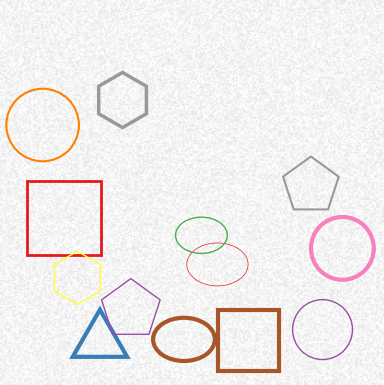[{"shape": "square", "thickness": 2, "radius": 0.48, "center": [0.166, 0.434]}, {"shape": "oval", "thickness": 0.5, "radius": 0.4, "center": [0.565, 0.313]}, {"shape": "triangle", "thickness": 3, "radius": 0.41, "center": [0.26, 0.114]}, {"shape": "oval", "thickness": 1, "radius": 0.34, "center": [0.523, 0.389]}, {"shape": "circle", "thickness": 1, "radius": 0.39, "center": [0.838, 0.144]}, {"shape": "pentagon", "thickness": 1, "radius": 0.4, "center": [0.34, 0.196]}, {"shape": "circle", "thickness": 1.5, "radius": 0.47, "center": [0.111, 0.675]}, {"shape": "hexagon", "thickness": 1, "radius": 0.34, "center": [0.201, 0.278]}, {"shape": "square", "thickness": 3, "radius": 0.4, "center": [0.644, 0.114]}, {"shape": "oval", "thickness": 3, "radius": 0.4, "center": [0.478, 0.118]}, {"shape": "circle", "thickness": 3, "radius": 0.41, "center": [0.889, 0.355]}, {"shape": "hexagon", "thickness": 2.5, "radius": 0.36, "center": [0.318, 0.74]}, {"shape": "pentagon", "thickness": 1.5, "radius": 0.38, "center": [0.808, 0.518]}]